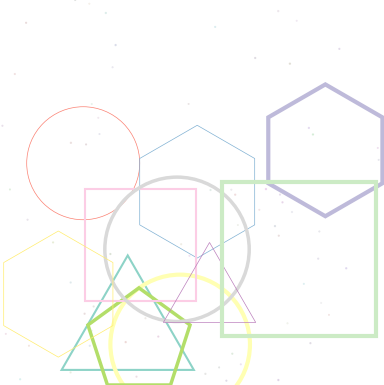[{"shape": "triangle", "thickness": 1.5, "radius": 0.99, "center": [0.332, 0.138]}, {"shape": "circle", "thickness": 3, "radius": 0.91, "center": [0.468, 0.105]}, {"shape": "hexagon", "thickness": 3, "radius": 0.86, "center": [0.845, 0.61]}, {"shape": "circle", "thickness": 0.5, "radius": 0.73, "center": [0.216, 0.576]}, {"shape": "hexagon", "thickness": 0.5, "radius": 0.86, "center": [0.512, 0.502]}, {"shape": "pentagon", "thickness": 2.5, "radius": 0.7, "center": [0.361, 0.113]}, {"shape": "square", "thickness": 1.5, "radius": 0.72, "center": [0.366, 0.364]}, {"shape": "circle", "thickness": 2.5, "radius": 0.94, "center": [0.46, 0.352]}, {"shape": "triangle", "thickness": 0.5, "radius": 0.69, "center": [0.544, 0.232]}, {"shape": "square", "thickness": 3, "radius": 1.0, "center": [0.777, 0.328]}, {"shape": "hexagon", "thickness": 0.5, "radius": 0.82, "center": [0.151, 0.236]}]